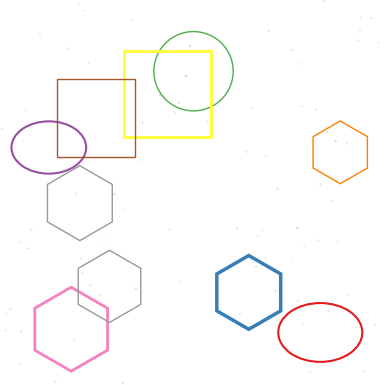[{"shape": "oval", "thickness": 1.5, "radius": 0.55, "center": [0.832, 0.136]}, {"shape": "hexagon", "thickness": 2.5, "radius": 0.48, "center": [0.646, 0.241]}, {"shape": "circle", "thickness": 1, "radius": 0.51, "center": [0.503, 0.815]}, {"shape": "oval", "thickness": 1.5, "radius": 0.49, "center": [0.127, 0.617]}, {"shape": "hexagon", "thickness": 1, "radius": 0.41, "center": [0.884, 0.604]}, {"shape": "square", "thickness": 2, "radius": 0.56, "center": [0.435, 0.757]}, {"shape": "square", "thickness": 1, "radius": 0.51, "center": [0.249, 0.694]}, {"shape": "hexagon", "thickness": 2, "radius": 0.55, "center": [0.185, 0.145]}, {"shape": "hexagon", "thickness": 1, "radius": 0.47, "center": [0.284, 0.256]}, {"shape": "hexagon", "thickness": 1, "radius": 0.49, "center": [0.207, 0.472]}]